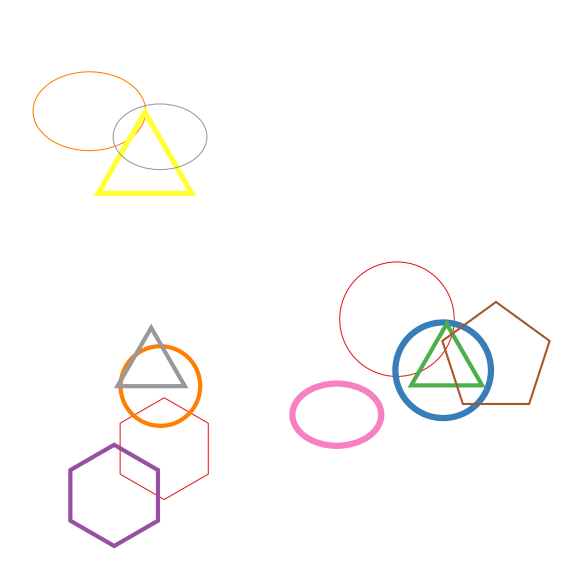[{"shape": "hexagon", "thickness": 0.5, "radius": 0.44, "center": [0.284, 0.222]}, {"shape": "circle", "thickness": 0.5, "radius": 0.5, "center": [0.687, 0.446]}, {"shape": "circle", "thickness": 3, "radius": 0.41, "center": [0.767, 0.358]}, {"shape": "triangle", "thickness": 2, "radius": 0.35, "center": [0.773, 0.367]}, {"shape": "hexagon", "thickness": 2, "radius": 0.44, "center": [0.198, 0.141]}, {"shape": "circle", "thickness": 2, "radius": 0.34, "center": [0.278, 0.331]}, {"shape": "oval", "thickness": 0.5, "radius": 0.49, "center": [0.155, 0.807]}, {"shape": "triangle", "thickness": 2.5, "radius": 0.47, "center": [0.251, 0.711]}, {"shape": "pentagon", "thickness": 1, "radius": 0.49, "center": [0.859, 0.379]}, {"shape": "oval", "thickness": 3, "radius": 0.38, "center": [0.583, 0.281]}, {"shape": "oval", "thickness": 0.5, "radius": 0.41, "center": [0.277, 0.762]}, {"shape": "triangle", "thickness": 2, "radius": 0.34, "center": [0.262, 0.364]}]